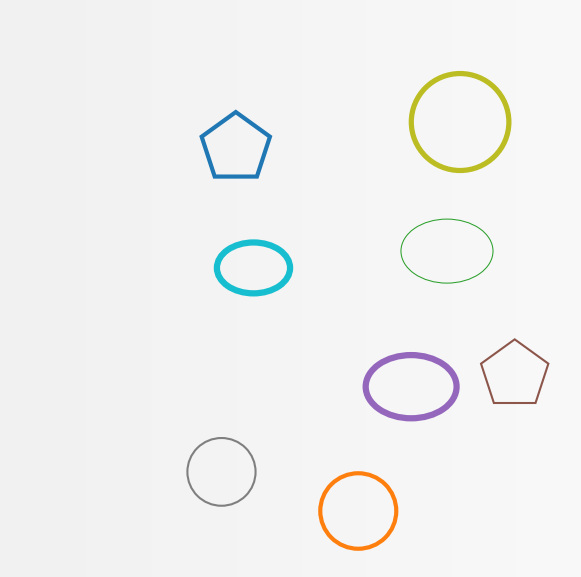[{"shape": "pentagon", "thickness": 2, "radius": 0.31, "center": [0.406, 0.743]}, {"shape": "circle", "thickness": 2, "radius": 0.33, "center": [0.616, 0.114]}, {"shape": "oval", "thickness": 0.5, "radius": 0.4, "center": [0.769, 0.564]}, {"shape": "oval", "thickness": 3, "radius": 0.39, "center": [0.707, 0.33]}, {"shape": "pentagon", "thickness": 1, "radius": 0.3, "center": [0.886, 0.351]}, {"shape": "circle", "thickness": 1, "radius": 0.29, "center": [0.381, 0.182]}, {"shape": "circle", "thickness": 2.5, "radius": 0.42, "center": [0.792, 0.788]}, {"shape": "oval", "thickness": 3, "radius": 0.31, "center": [0.436, 0.535]}]